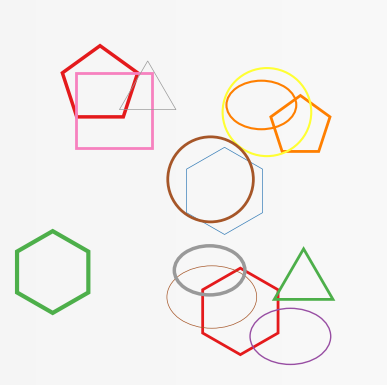[{"shape": "hexagon", "thickness": 2, "radius": 0.56, "center": [0.62, 0.191]}, {"shape": "pentagon", "thickness": 2.5, "radius": 0.51, "center": [0.258, 0.779]}, {"shape": "hexagon", "thickness": 0.5, "radius": 0.57, "center": [0.58, 0.504]}, {"shape": "hexagon", "thickness": 3, "radius": 0.53, "center": [0.136, 0.293]}, {"shape": "triangle", "thickness": 2, "radius": 0.44, "center": [0.783, 0.266]}, {"shape": "oval", "thickness": 1, "radius": 0.52, "center": [0.749, 0.126]}, {"shape": "pentagon", "thickness": 2, "radius": 0.4, "center": [0.775, 0.672]}, {"shape": "oval", "thickness": 1.5, "radius": 0.45, "center": [0.675, 0.727]}, {"shape": "circle", "thickness": 1.5, "radius": 0.57, "center": [0.689, 0.709]}, {"shape": "oval", "thickness": 0.5, "radius": 0.58, "center": [0.547, 0.229]}, {"shape": "circle", "thickness": 2, "radius": 0.55, "center": [0.543, 0.534]}, {"shape": "square", "thickness": 2, "radius": 0.49, "center": [0.294, 0.713]}, {"shape": "triangle", "thickness": 0.5, "radius": 0.42, "center": [0.381, 0.757]}, {"shape": "oval", "thickness": 2.5, "radius": 0.46, "center": [0.541, 0.298]}]